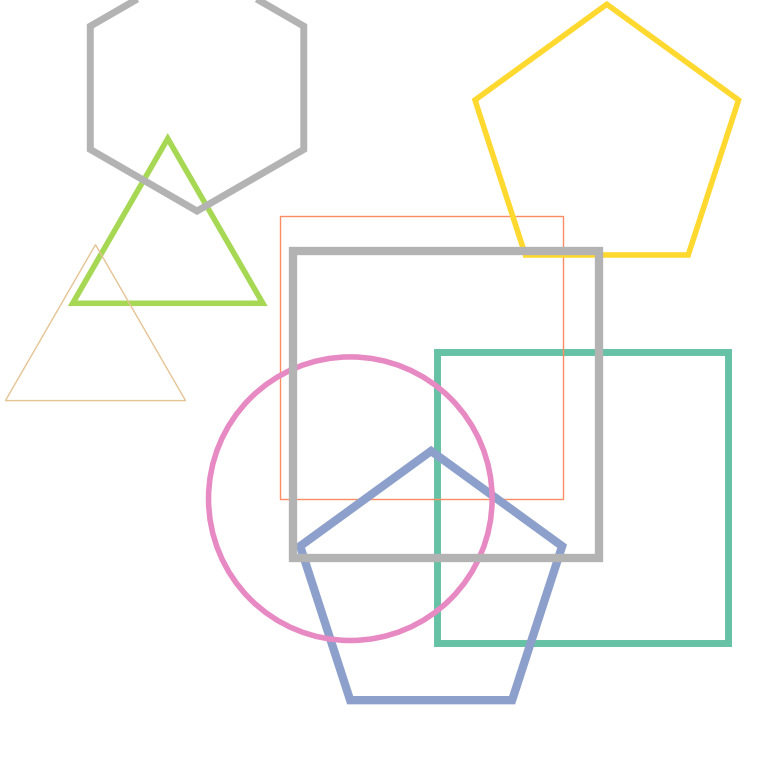[{"shape": "square", "thickness": 2.5, "radius": 0.95, "center": [0.756, 0.354]}, {"shape": "square", "thickness": 0.5, "radius": 0.92, "center": [0.547, 0.536]}, {"shape": "pentagon", "thickness": 3, "radius": 0.89, "center": [0.56, 0.235]}, {"shape": "circle", "thickness": 2, "radius": 0.92, "center": [0.455, 0.352]}, {"shape": "triangle", "thickness": 2, "radius": 0.71, "center": [0.218, 0.677]}, {"shape": "pentagon", "thickness": 2, "radius": 0.9, "center": [0.788, 0.814]}, {"shape": "triangle", "thickness": 0.5, "radius": 0.68, "center": [0.124, 0.547]}, {"shape": "square", "thickness": 3, "radius": 1.0, "center": [0.579, 0.474]}, {"shape": "hexagon", "thickness": 2.5, "radius": 0.8, "center": [0.256, 0.886]}]